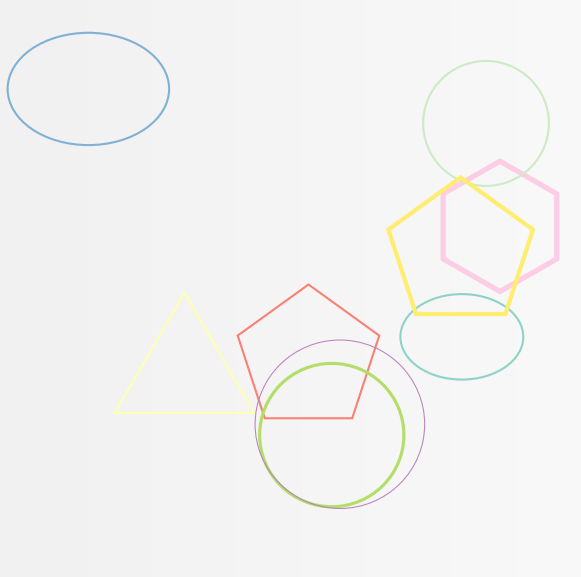[{"shape": "oval", "thickness": 1, "radius": 0.53, "center": [0.795, 0.416]}, {"shape": "triangle", "thickness": 1, "radius": 0.69, "center": [0.317, 0.353]}, {"shape": "pentagon", "thickness": 1, "radius": 0.64, "center": [0.531, 0.378]}, {"shape": "oval", "thickness": 1, "radius": 0.69, "center": [0.152, 0.845]}, {"shape": "circle", "thickness": 1.5, "radius": 0.62, "center": [0.571, 0.246]}, {"shape": "hexagon", "thickness": 2.5, "radius": 0.56, "center": [0.86, 0.607]}, {"shape": "circle", "thickness": 0.5, "radius": 0.73, "center": [0.585, 0.265]}, {"shape": "circle", "thickness": 1, "radius": 0.54, "center": [0.836, 0.785]}, {"shape": "pentagon", "thickness": 2, "radius": 0.65, "center": [0.793, 0.561]}]